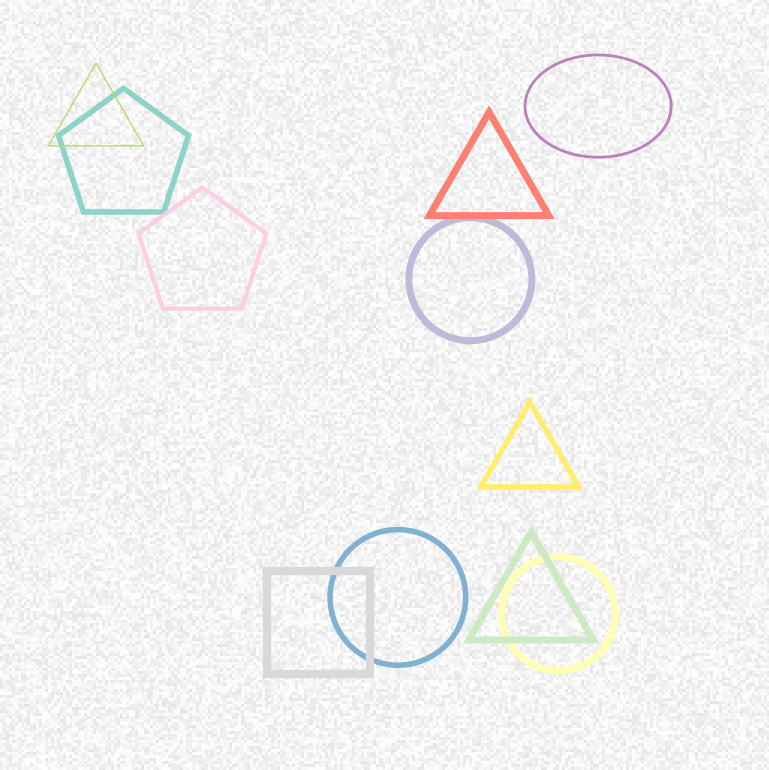[{"shape": "pentagon", "thickness": 2, "radius": 0.44, "center": [0.16, 0.797]}, {"shape": "circle", "thickness": 2.5, "radius": 0.37, "center": [0.725, 0.203]}, {"shape": "circle", "thickness": 2.5, "radius": 0.4, "center": [0.611, 0.637]}, {"shape": "triangle", "thickness": 2.5, "radius": 0.45, "center": [0.635, 0.765]}, {"shape": "circle", "thickness": 2, "radius": 0.44, "center": [0.517, 0.224]}, {"shape": "triangle", "thickness": 0.5, "radius": 0.36, "center": [0.125, 0.846]}, {"shape": "pentagon", "thickness": 1.5, "radius": 0.44, "center": [0.263, 0.67]}, {"shape": "square", "thickness": 3, "radius": 0.33, "center": [0.413, 0.192]}, {"shape": "oval", "thickness": 1, "radius": 0.47, "center": [0.777, 0.862]}, {"shape": "triangle", "thickness": 2.5, "radius": 0.47, "center": [0.69, 0.216]}, {"shape": "triangle", "thickness": 2, "radius": 0.37, "center": [0.688, 0.404]}]